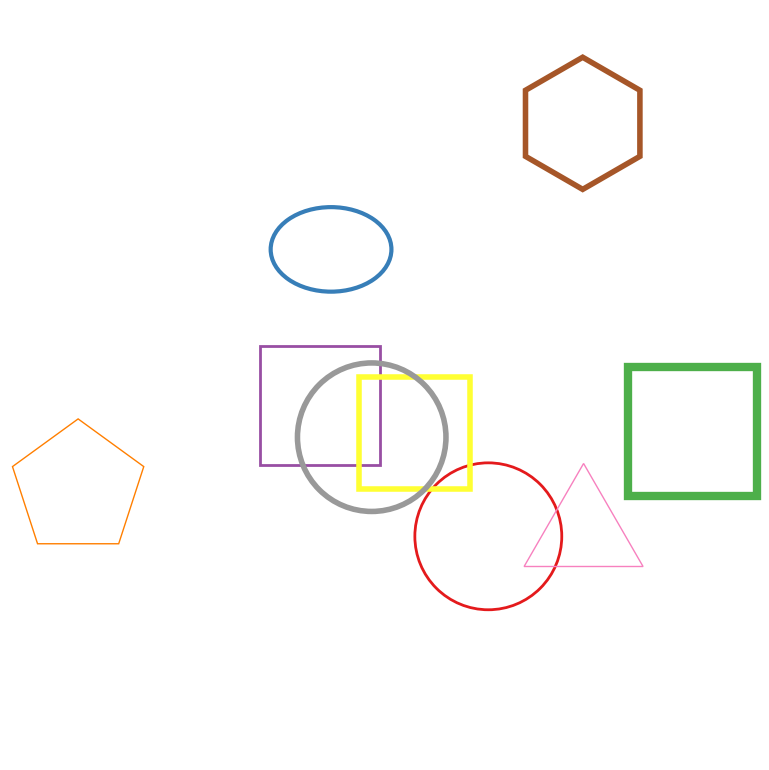[{"shape": "circle", "thickness": 1, "radius": 0.48, "center": [0.634, 0.304]}, {"shape": "oval", "thickness": 1.5, "radius": 0.39, "center": [0.43, 0.676]}, {"shape": "square", "thickness": 3, "radius": 0.42, "center": [0.899, 0.44]}, {"shape": "square", "thickness": 1, "radius": 0.39, "center": [0.416, 0.473]}, {"shape": "pentagon", "thickness": 0.5, "radius": 0.45, "center": [0.101, 0.366]}, {"shape": "square", "thickness": 2, "radius": 0.36, "center": [0.538, 0.438]}, {"shape": "hexagon", "thickness": 2, "radius": 0.43, "center": [0.757, 0.84]}, {"shape": "triangle", "thickness": 0.5, "radius": 0.45, "center": [0.758, 0.309]}, {"shape": "circle", "thickness": 2, "radius": 0.48, "center": [0.483, 0.432]}]